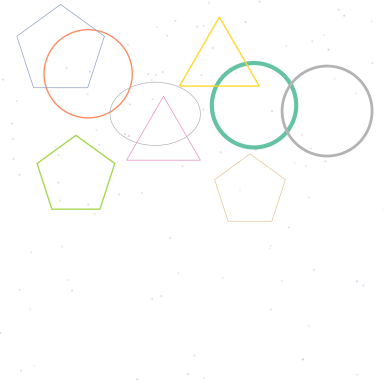[{"shape": "circle", "thickness": 3, "radius": 0.55, "center": [0.66, 0.727]}, {"shape": "circle", "thickness": 1, "radius": 0.57, "center": [0.229, 0.808]}, {"shape": "pentagon", "thickness": 0.5, "radius": 0.6, "center": [0.158, 0.869]}, {"shape": "triangle", "thickness": 0.5, "radius": 0.55, "center": [0.425, 0.639]}, {"shape": "pentagon", "thickness": 1, "radius": 0.53, "center": [0.197, 0.542]}, {"shape": "triangle", "thickness": 1, "radius": 0.6, "center": [0.57, 0.836]}, {"shape": "pentagon", "thickness": 0.5, "radius": 0.48, "center": [0.649, 0.504]}, {"shape": "oval", "thickness": 0.5, "radius": 0.59, "center": [0.403, 0.704]}, {"shape": "circle", "thickness": 2, "radius": 0.58, "center": [0.85, 0.712]}]